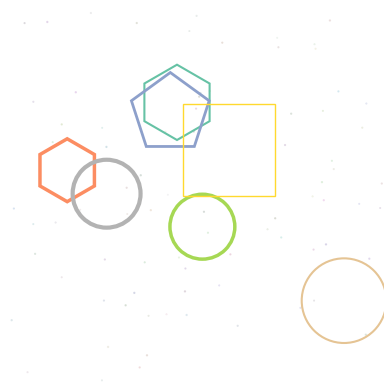[{"shape": "hexagon", "thickness": 1.5, "radius": 0.49, "center": [0.46, 0.734]}, {"shape": "hexagon", "thickness": 2.5, "radius": 0.41, "center": [0.175, 0.558]}, {"shape": "pentagon", "thickness": 2, "radius": 0.53, "center": [0.442, 0.705]}, {"shape": "circle", "thickness": 2.5, "radius": 0.42, "center": [0.526, 0.411]}, {"shape": "square", "thickness": 1, "radius": 0.6, "center": [0.595, 0.611]}, {"shape": "circle", "thickness": 1.5, "radius": 0.55, "center": [0.894, 0.219]}, {"shape": "circle", "thickness": 3, "radius": 0.44, "center": [0.277, 0.497]}]